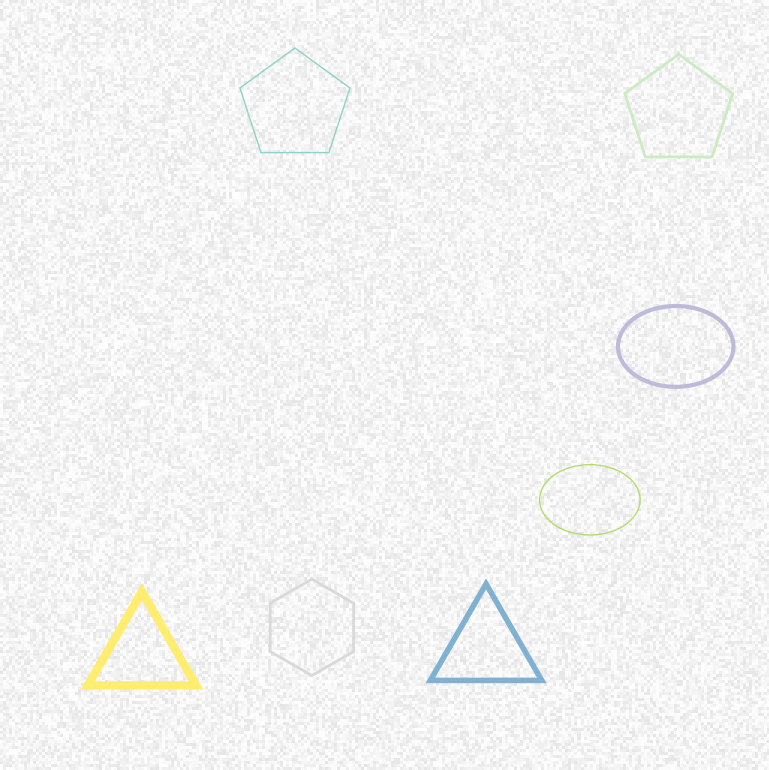[{"shape": "pentagon", "thickness": 0.5, "radius": 0.38, "center": [0.383, 0.863]}, {"shape": "oval", "thickness": 1.5, "radius": 0.37, "center": [0.878, 0.55]}, {"shape": "triangle", "thickness": 2, "radius": 0.42, "center": [0.631, 0.158]}, {"shape": "oval", "thickness": 0.5, "radius": 0.33, "center": [0.766, 0.351]}, {"shape": "hexagon", "thickness": 1, "radius": 0.31, "center": [0.405, 0.185]}, {"shape": "pentagon", "thickness": 1, "radius": 0.37, "center": [0.881, 0.856]}, {"shape": "triangle", "thickness": 3, "radius": 0.41, "center": [0.184, 0.151]}]